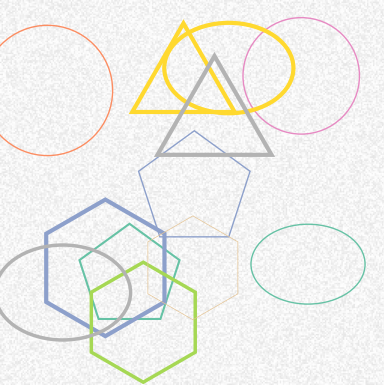[{"shape": "oval", "thickness": 1, "radius": 0.74, "center": [0.8, 0.314]}, {"shape": "pentagon", "thickness": 1.5, "radius": 0.68, "center": [0.336, 0.282]}, {"shape": "circle", "thickness": 1, "radius": 0.85, "center": [0.123, 0.765]}, {"shape": "hexagon", "thickness": 3, "radius": 0.89, "center": [0.274, 0.304]}, {"shape": "pentagon", "thickness": 1, "radius": 0.76, "center": [0.505, 0.508]}, {"shape": "circle", "thickness": 1, "radius": 0.76, "center": [0.782, 0.803]}, {"shape": "hexagon", "thickness": 2.5, "radius": 0.78, "center": [0.372, 0.163]}, {"shape": "oval", "thickness": 3, "radius": 0.84, "center": [0.594, 0.823]}, {"shape": "triangle", "thickness": 3, "radius": 0.77, "center": [0.476, 0.786]}, {"shape": "hexagon", "thickness": 0.5, "radius": 0.67, "center": [0.501, 0.304]}, {"shape": "triangle", "thickness": 3, "radius": 0.86, "center": [0.557, 0.683]}, {"shape": "oval", "thickness": 2.5, "radius": 0.88, "center": [0.163, 0.24]}]